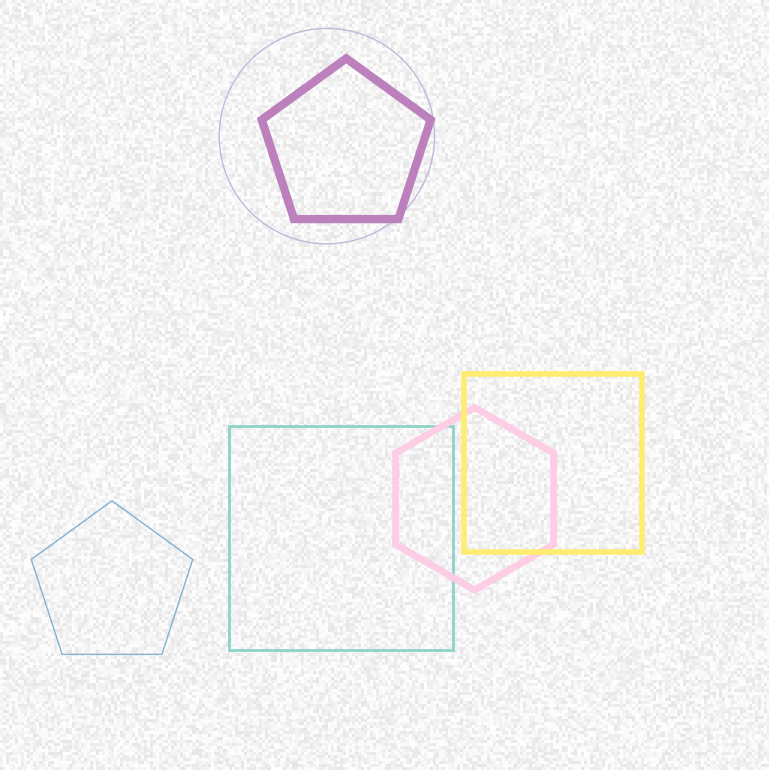[{"shape": "square", "thickness": 1, "radius": 0.73, "center": [0.443, 0.302]}, {"shape": "circle", "thickness": 0.5, "radius": 0.7, "center": [0.425, 0.823]}, {"shape": "pentagon", "thickness": 0.5, "radius": 0.55, "center": [0.145, 0.239]}, {"shape": "hexagon", "thickness": 2.5, "radius": 0.59, "center": [0.616, 0.352]}, {"shape": "pentagon", "thickness": 3, "radius": 0.58, "center": [0.45, 0.809]}, {"shape": "square", "thickness": 2, "radius": 0.58, "center": [0.718, 0.399]}]